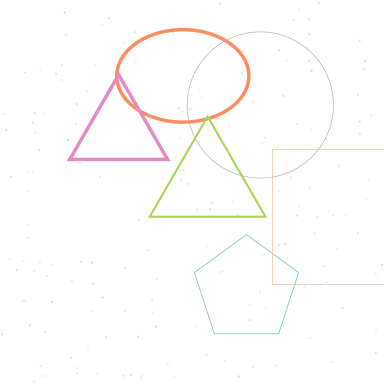[{"shape": "pentagon", "thickness": 0.5, "radius": 0.71, "center": [0.64, 0.248]}, {"shape": "oval", "thickness": 2.5, "radius": 0.86, "center": [0.475, 0.803]}, {"shape": "triangle", "thickness": 2.5, "radius": 0.73, "center": [0.308, 0.659]}, {"shape": "triangle", "thickness": 1.5, "radius": 0.87, "center": [0.539, 0.524]}, {"shape": "square", "thickness": 0.5, "radius": 0.88, "center": [0.883, 0.438]}, {"shape": "circle", "thickness": 0.5, "radius": 0.95, "center": [0.676, 0.727]}]